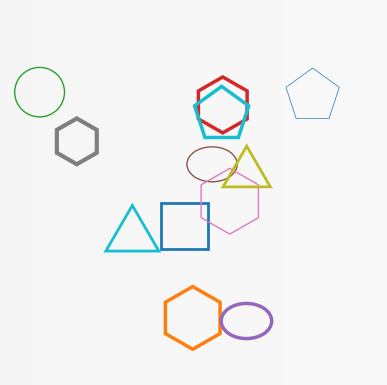[{"shape": "square", "thickness": 2, "radius": 0.3, "center": [0.476, 0.413]}, {"shape": "pentagon", "thickness": 0.5, "radius": 0.36, "center": [0.807, 0.751]}, {"shape": "hexagon", "thickness": 2.5, "radius": 0.41, "center": [0.497, 0.174]}, {"shape": "circle", "thickness": 1, "radius": 0.32, "center": [0.102, 0.761]}, {"shape": "hexagon", "thickness": 2.5, "radius": 0.36, "center": [0.575, 0.727]}, {"shape": "oval", "thickness": 2.5, "radius": 0.33, "center": [0.636, 0.166]}, {"shape": "oval", "thickness": 1, "radius": 0.32, "center": [0.547, 0.573]}, {"shape": "hexagon", "thickness": 1, "radius": 0.43, "center": [0.593, 0.477]}, {"shape": "hexagon", "thickness": 3, "radius": 0.3, "center": [0.198, 0.633]}, {"shape": "triangle", "thickness": 2, "radius": 0.35, "center": [0.637, 0.55]}, {"shape": "triangle", "thickness": 2, "radius": 0.4, "center": [0.342, 0.387]}, {"shape": "pentagon", "thickness": 2.5, "radius": 0.37, "center": [0.572, 0.702]}]